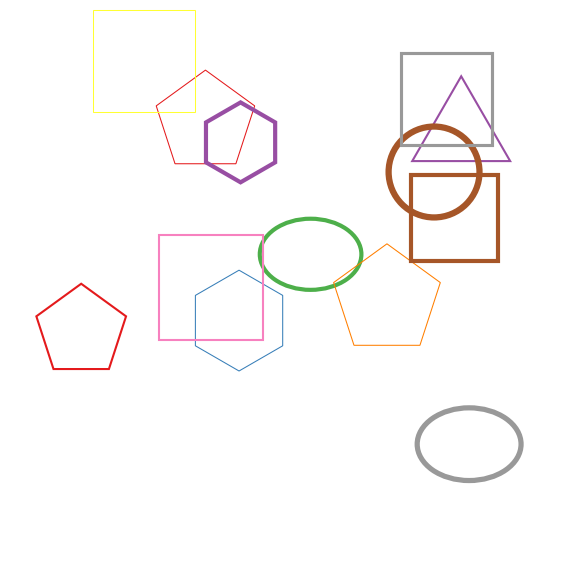[{"shape": "pentagon", "thickness": 0.5, "radius": 0.45, "center": [0.356, 0.788]}, {"shape": "pentagon", "thickness": 1, "radius": 0.41, "center": [0.141, 0.426]}, {"shape": "hexagon", "thickness": 0.5, "radius": 0.44, "center": [0.414, 0.444]}, {"shape": "oval", "thickness": 2, "radius": 0.44, "center": [0.538, 0.559]}, {"shape": "triangle", "thickness": 1, "radius": 0.49, "center": [0.799, 0.769]}, {"shape": "hexagon", "thickness": 2, "radius": 0.35, "center": [0.417, 0.753]}, {"shape": "pentagon", "thickness": 0.5, "radius": 0.49, "center": [0.67, 0.48]}, {"shape": "square", "thickness": 0.5, "radius": 0.44, "center": [0.249, 0.894]}, {"shape": "circle", "thickness": 3, "radius": 0.39, "center": [0.752, 0.701]}, {"shape": "square", "thickness": 2, "radius": 0.37, "center": [0.787, 0.622]}, {"shape": "square", "thickness": 1, "radius": 0.45, "center": [0.365, 0.501]}, {"shape": "square", "thickness": 1.5, "radius": 0.4, "center": [0.774, 0.828]}, {"shape": "oval", "thickness": 2.5, "radius": 0.45, "center": [0.812, 0.23]}]